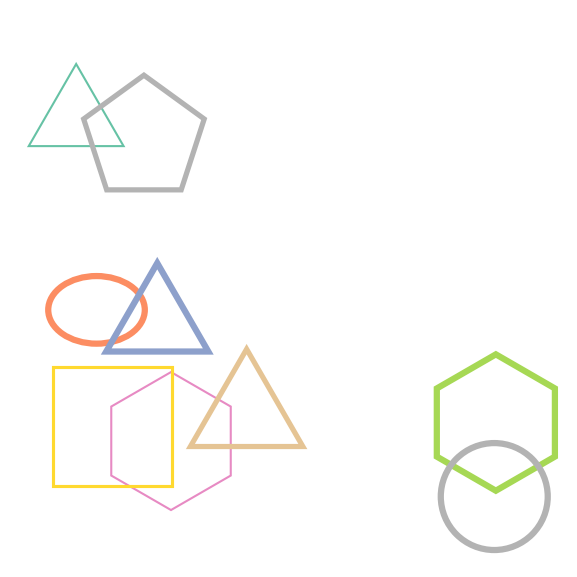[{"shape": "triangle", "thickness": 1, "radius": 0.47, "center": [0.132, 0.794]}, {"shape": "oval", "thickness": 3, "radius": 0.42, "center": [0.167, 0.463]}, {"shape": "triangle", "thickness": 3, "radius": 0.51, "center": [0.272, 0.441]}, {"shape": "hexagon", "thickness": 1, "radius": 0.6, "center": [0.296, 0.235]}, {"shape": "hexagon", "thickness": 3, "radius": 0.59, "center": [0.859, 0.267]}, {"shape": "square", "thickness": 1.5, "radius": 0.52, "center": [0.195, 0.261]}, {"shape": "triangle", "thickness": 2.5, "radius": 0.56, "center": [0.427, 0.282]}, {"shape": "pentagon", "thickness": 2.5, "radius": 0.55, "center": [0.249, 0.759]}, {"shape": "circle", "thickness": 3, "radius": 0.46, "center": [0.856, 0.139]}]